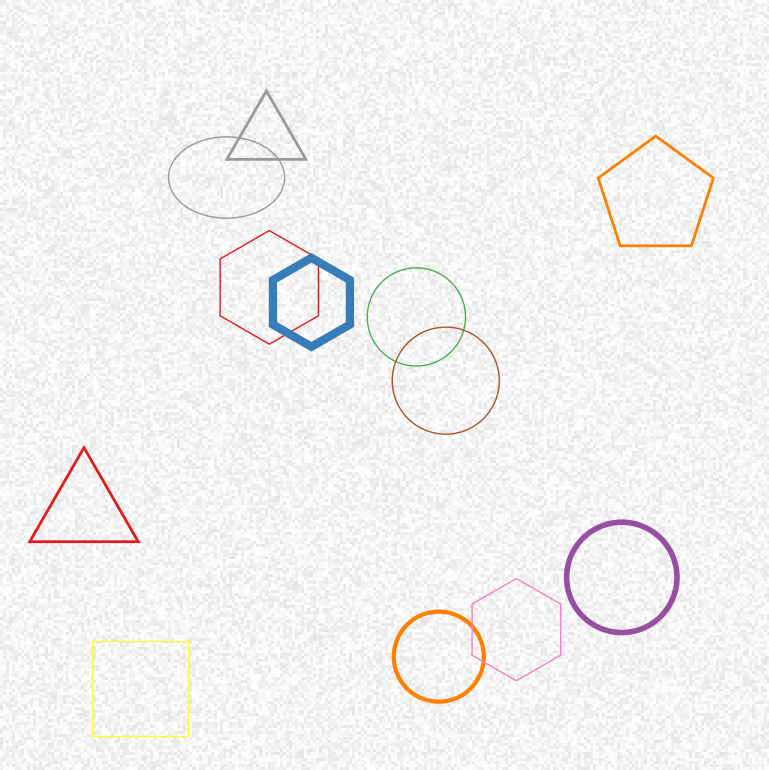[{"shape": "hexagon", "thickness": 0.5, "radius": 0.37, "center": [0.35, 0.627]}, {"shape": "triangle", "thickness": 1, "radius": 0.41, "center": [0.109, 0.337]}, {"shape": "hexagon", "thickness": 3, "radius": 0.29, "center": [0.404, 0.607]}, {"shape": "circle", "thickness": 0.5, "radius": 0.32, "center": [0.541, 0.588]}, {"shape": "circle", "thickness": 2, "radius": 0.36, "center": [0.808, 0.25]}, {"shape": "circle", "thickness": 1.5, "radius": 0.29, "center": [0.57, 0.147]}, {"shape": "pentagon", "thickness": 1, "radius": 0.39, "center": [0.852, 0.744]}, {"shape": "square", "thickness": 0.5, "radius": 0.31, "center": [0.182, 0.106]}, {"shape": "circle", "thickness": 0.5, "radius": 0.35, "center": [0.579, 0.506]}, {"shape": "hexagon", "thickness": 0.5, "radius": 0.33, "center": [0.671, 0.182]}, {"shape": "oval", "thickness": 0.5, "radius": 0.38, "center": [0.294, 0.769]}, {"shape": "triangle", "thickness": 1, "radius": 0.3, "center": [0.346, 0.823]}]